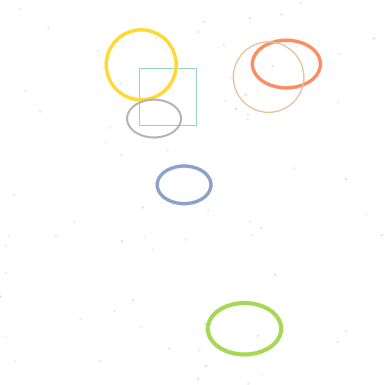[{"shape": "square", "thickness": 0.5, "radius": 0.37, "center": [0.435, 0.75]}, {"shape": "oval", "thickness": 2.5, "radius": 0.44, "center": [0.744, 0.834]}, {"shape": "oval", "thickness": 2.5, "radius": 0.35, "center": [0.478, 0.52]}, {"shape": "oval", "thickness": 3, "radius": 0.48, "center": [0.635, 0.146]}, {"shape": "circle", "thickness": 2.5, "radius": 0.45, "center": [0.367, 0.832]}, {"shape": "circle", "thickness": 1, "radius": 0.46, "center": [0.698, 0.8]}, {"shape": "oval", "thickness": 1.5, "radius": 0.35, "center": [0.4, 0.692]}]